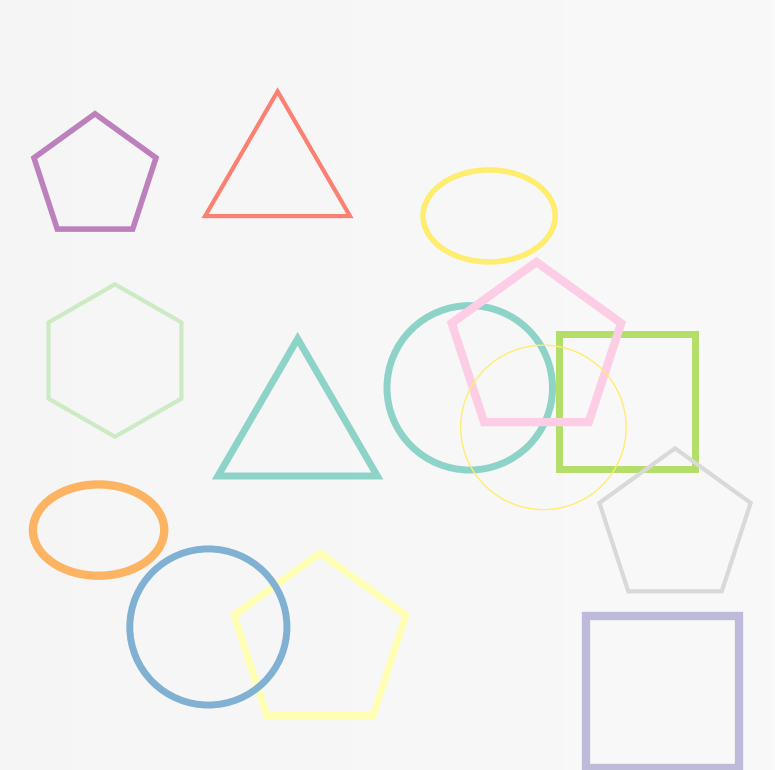[{"shape": "triangle", "thickness": 2.5, "radius": 0.59, "center": [0.384, 0.441]}, {"shape": "circle", "thickness": 2.5, "radius": 0.53, "center": [0.606, 0.496]}, {"shape": "pentagon", "thickness": 2.5, "radius": 0.58, "center": [0.413, 0.165]}, {"shape": "square", "thickness": 3, "radius": 0.49, "center": [0.854, 0.102]}, {"shape": "triangle", "thickness": 1.5, "radius": 0.54, "center": [0.358, 0.773]}, {"shape": "circle", "thickness": 2.5, "radius": 0.51, "center": [0.269, 0.186]}, {"shape": "oval", "thickness": 3, "radius": 0.42, "center": [0.127, 0.312]}, {"shape": "square", "thickness": 2.5, "radius": 0.44, "center": [0.809, 0.478]}, {"shape": "pentagon", "thickness": 3, "radius": 0.57, "center": [0.692, 0.545]}, {"shape": "pentagon", "thickness": 1.5, "radius": 0.51, "center": [0.871, 0.315]}, {"shape": "pentagon", "thickness": 2, "radius": 0.41, "center": [0.123, 0.769]}, {"shape": "hexagon", "thickness": 1.5, "radius": 0.49, "center": [0.148, 0.532]}, {"shape": "circle", "thickness": 0.5, "radius": 0.53, "center": [0.701, 0.445]}, {"shape": "oval", "thickness": 2, "radius": 0.43, "center": [0.631, 0.72]}]